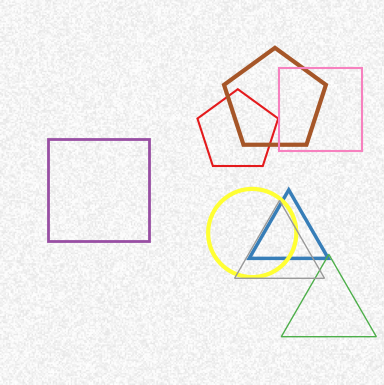[{"shape": "pentagon", "thickness": 1.5, "radius": 0.55, "center": [0.618, 0.658]}, {"shape": "triangle", "thickness": 2.5, "radius": 0.59, "center": [0.75, 0.388]}, {"shape": "triangle", "thickness": 1, "radius": 0.71, "center": [0.854, 0.197]}, {"shape": "square", "thickness": 2, "radius": 0.66, "center": [0.256, 0.507]}, {"shape": "circle", "thickness": 3, "radius": 0.57, "center": [0.655, 0.395]}, {"shape": "pentagon", "thickness": 3, "radius": 0.7, "center": [0.714, 0.737]}, {"shape": "square", "thickness": 1.5, "radius": 0.54, "center": [0.833, 0.716]}, {"shape": "triangle", "thickness": 1, "radius": 0.67, "center": [0.726, 0.345]}]